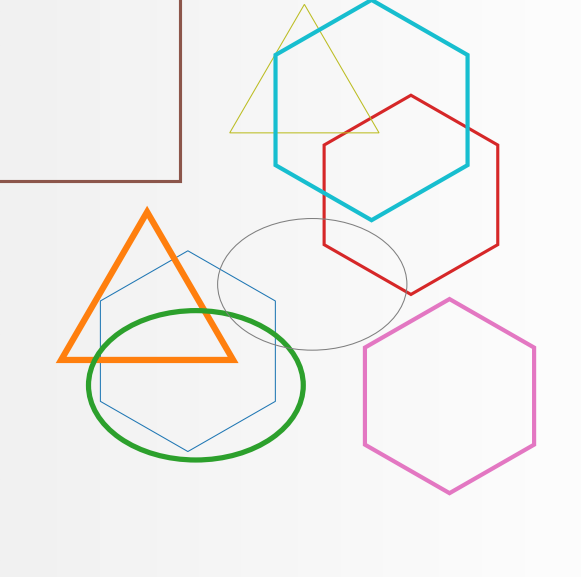[{"shape": "hexagon", "thickness": 0.5, "radius": 0.87, "center": [0.323, 0.391]}, {"shape": "triangle", "thickness": 3, "radius": 0.85, "center": [0.253, 0.461]}, {"shape": "oval", "thickness": 2.5, "radius": 0.92, "center": [0.337, 0.332]}, {"shape": "hexagon", "thickness": 1.5, "radius": 0.86, "center": [0.707, 0.662]}, {"shape": "square", "thickness": 1.5, "radius": 0.93, "center": [0.124, 0.871]}, {"shape": "hexagon", "thickness": 2, "radius": 0.84, "center": [0.773, 0.313]}, {"shape": "oval", "thickness": 0.5, "radius": 0.81, "center": [0.537, 0.507]}, {"shape": "triangle", "thickness": 0.5, "radius": 0.74, "center": [0.524, 0.843]}, {"shape": "hexagon", "thickness": 2, "radius": 0.95, "center": [0.639, 0.809]}]